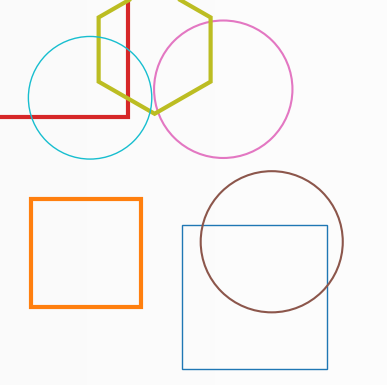[{"shape": "square", "thickness": 1, "radius": 0.93, "center": [0.657, 0.227]}, {"shape": "square", "thickness": 3, "radius": 0.71, "center": [0.222, 0.343]}, {"shape": "square", "thickness": 3, "radius": 0.96, "center": [0.139, 0.887]}, {"shape": "circle", "thickness": 1.5, "radius": 0.92, "center": [0.701, 0.372]}, {"shape": "circle", "thickness": 1.5, "radius": 0.89, "center": [0.576, 0.768]}, {"shape": "hexagon", "thickness": 3, "radius": 0.83, "center": [0.399, 0.871]}, {"shape": "circle", "thickness": 1, "radius": 0.8, "center": [0.232, 0.746]}]